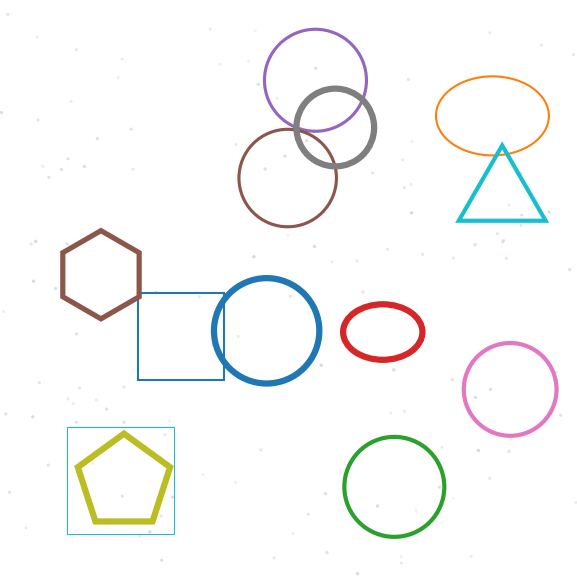[{"shape": "circle", "thickness": 3, "radius": 0.46, "center": [0.462, 0.426]}, {"shape": "square", "thickness": 1, "radius": 0.38, "center": [0.314, 0.416]}, {"shape": "oval", "thickness": 1, "radius": 0.49, "center": [0.853, 0.798]}, {"shape": "circle", "thickness": 2, "radius": 0.43, "center": [0.683, 0.156]}, {"shape": "oval", "thickness": 3, "radius": 0.34, "center": [0.663, 0.424]}, {"shape": "circle", "thickness": 1.5, "radius": 0.44, "center": [0.546, 0.86]}, {"shape": "hexagon", "thickness": 2.5, "radius": 0.38, "center": [0.175, 0.523]}, {"shape": "circle", "thickness": 1.5, "radius": 0.42, "center": [0.498, 0.691]}, {"shape": "circle", "thickness": 2, "radius": 0.4, "center": [0.883, 0.325]}, {"shape": "circle", "thickness": 3, "radius": 0.34, "center": [0.581, 0.778]}, {"shape": "pentagon", "thickness": 3, "radius": 0.42, "center": [0.215, 0.164]}, {"shape": "triangle", "thickness": 2, "radius": 0.43, "center": [0.87, 0.66]}, {"shape": "square", "thickness": 0.5, "radius": 0.46, "center": [0.209, 0.168]}]